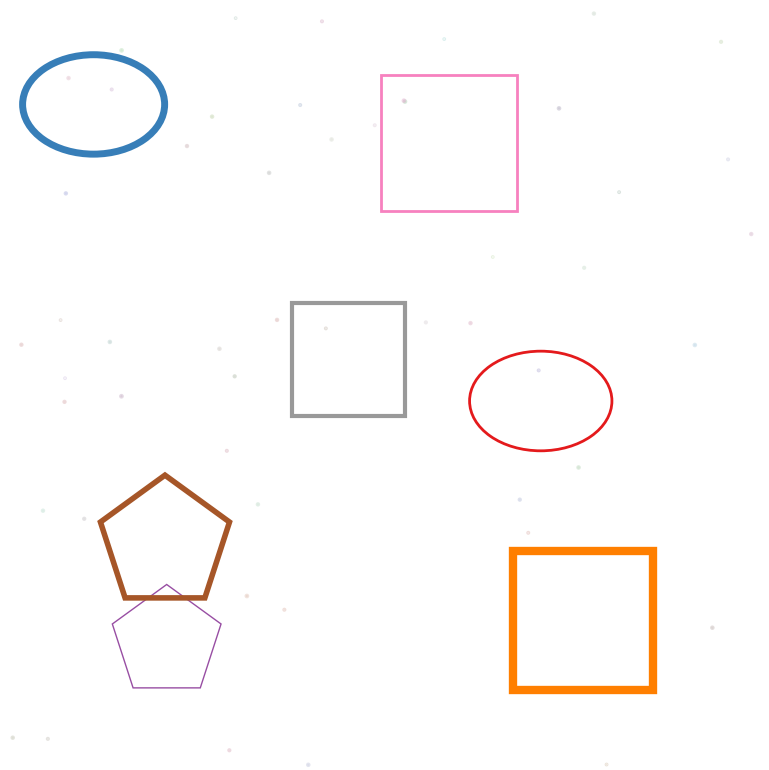[{"shape": "oval", "thickness": 1, "radius": 0.46, "center": [0.702, 0.479]}, {"shape": "oval", "thickness": 2.5, "radius": 0.46, "center": [0.122, 0.864]}, {"shape": "pentagon", "thickness": 0.5, "radius": 0.37, "center": [0.216, 0.167]}, {"shape": "square", "thickness": 3, "radius": 0.45, "center": [0.757, 0.194]}, {"shape": "pentagon", "thickness": 2, "radius": 0.44, "center": [0.214, 0.295]}, {"shape": "square", "thickness": 1, "radius": 0.44, "center": [0.583, 0.814]}, {"shape": "square", "thickness": 1.5, "radius": 0.37, "center": [0.453, 0.533]}]